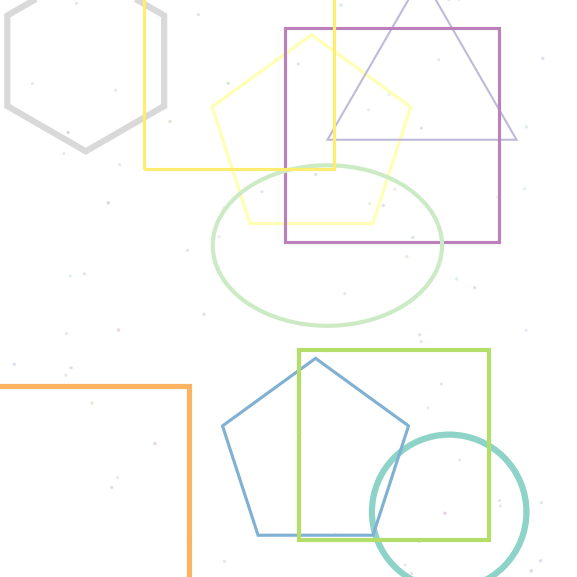[{"shape": "circle", "thickness": 3, "radius": 0.67, "center": [0.778, 0.113]}, {"shape": "pentagon", "thickness": 1.5, "radius": 0.9, "center": [0.539, 0.758]}, {"shape": "triangle", "thickness": 1, "radius": 0.94, "center": [0.731, 0.852]}, {"shape": "pentagon", "thickness": 1.5, "radius": 0.85, "center": [0.546, 0.209]}, {"shape": "square", "thickness": 2.5, "radius": 0.91, "center": [0.146, 0.149]}, {"shape": "square", "thickness": 2, "radius": 0.82, "center": [0.682, 0.228]}, {"shape": "hexagon", "thickness": 3, "radius": 0.78, "center": [0.148, 0.894]}, {"shape": "square", "thickness": 1.5, "radius": 0.93, "center": [0.679, 0.765]}, {"shape": "oval", "thickness": 2, "radius": 0.99, "center": [0.567, 0.574]}, {"shape": "square", "thickness": 1.5, "radius": 0.82, "center": [0.414, 0.87]}]